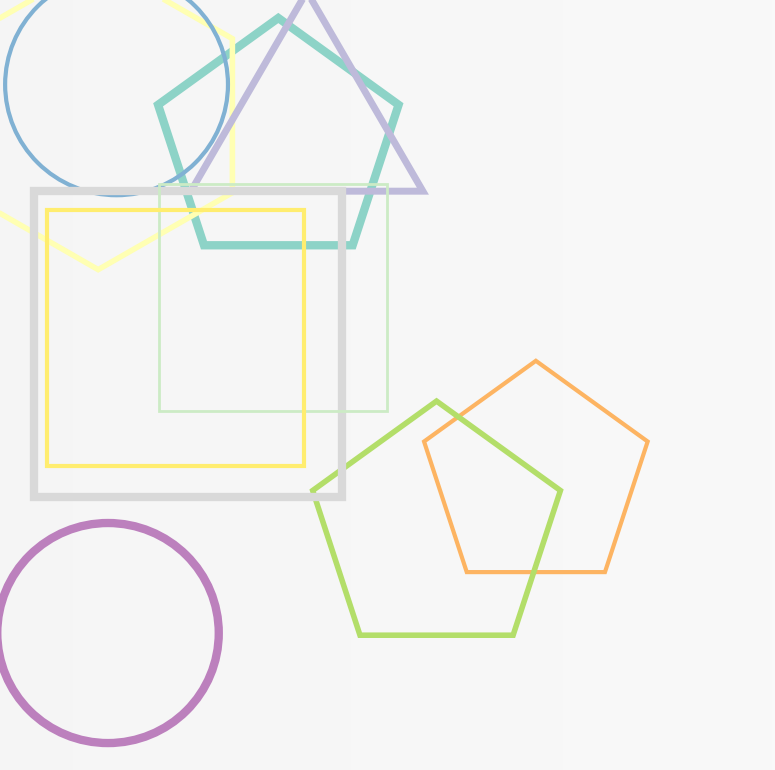[{"shape": "pentagon", "thickness": 3, "radius": 0.82, "center": [0.359, 0.813]}, {"shape": "hexagon", "thickness": 2, "radius": 1.0, "center": [0.127, 0.85]}, {"shape": "triangle", "thickness": 2.5, "radius": 0.86, "center": [0.396, 0.838]}, {"shape": "circle", "thickness": 1.5, "radius": 0.72, "center": [0.15, 0.89]}, {"shape": "pentagon", "thickness": 1.5, "radius": 0.76, "center": [0.691, 0.38]}, {"shape": "pentagon", "thickness": 2, "radius": 0.84, "center": [0.563, 0.311]}, {"shape": "square", "thickness": 3, "radius": 0.99, "center": [0.242, 0.554]}, {"shape": "circle", "thickness": 3, "radius": 0.71, "center": [0.139, 0.178]}, {"shape": "square", "thickness": 1, "radius": 0.74, "center": [0.352, 0.614]}, {"shape": "square", "thickness": 1.5, "radius": 0.83, "center": [0.226, 0.561]}]